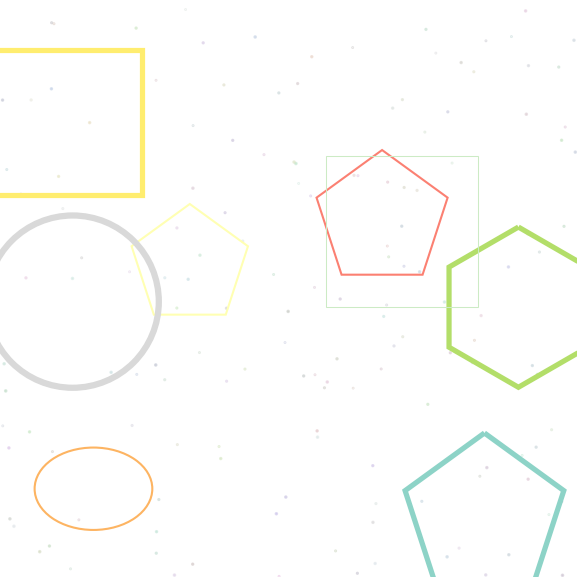[{"shape": "pentagon", "thickness": 2.5, "radius": 0.72, "center": [0.839, 0.105]}, {"shape": "pentagon", "thickness": 1, "radius": 0.53, "center": [0.329, 0.54]}, {"shape": "pentagon", "thickness": 1, "radius": 0.6, "center": [0.662, 0.62]}, {"shape": "oval", "thickness": 1, "radius": 0.51, "center": [0.162, 0.153]}, {"shape": "hexagon", "thickness": 2.5, "radius": 0.69, "center": [0.898, 0.467]}, {"shape": "circle", "thickness": 3, "radius": 0.75, "center": [0.126, 0.477]}, {"shape": "square", "thickness": 0.5, "radius": 0.65, "center": [0.696, 0.599]}, {"shape": "square", "thickness": 2.5, "radius": 0.63, "center": [0.121, 0.786]}]